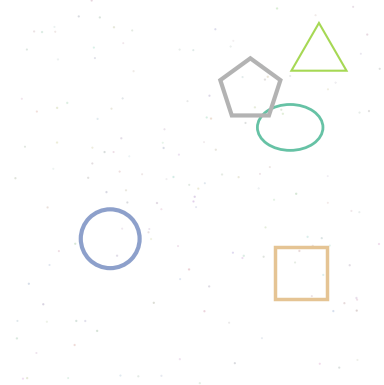[{"shape": "oval", "thickness": 2, "radius": 0.43, "center": [0.754, 0.669]}, {"shape": "circle", "thickness": 3, "radius": 0.38, "center": [0.286, 0.38]}, {"shape": "triangle", "thickness": 1.5, "radius": 0.41, "center": [0.828, 0.858]}, {"shape": "square", "thickness": 2.5, "radius": 0.34, "center": [0.782, 0.292]}, {"shape": "pentagon", "thickness": 3, "radius": 0.41, "center": [0.65, 0.766]}]